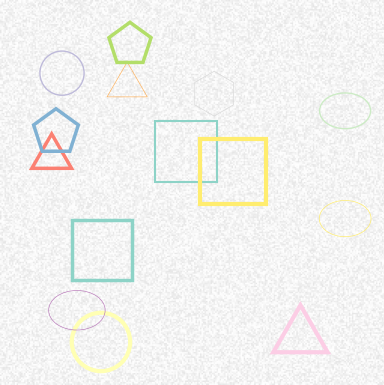[{"shape": "square", "thickness": 1.5, "radius": 0.4, "center": [0.483, 0.605]}, {"shape": "square", "thickness": 2.5, "radius": 0.39, "center": [0.264, 0.35]}, {"shape": "circle", "thickness": 3, "radius": 0.38, "center": [0.262, 0.112]}, {"shape": "circle", "thickness": 1, "radius": 0.29, "center": [0.161, 0.81]}, {"shape": "triangle", "thickness": 2.5, "radius": 0.3, "center": [0.134, 0.593]}, {"shape": "pentagon", "thickness": 2.5, "radius": 0.31, "center": [0.145, 0.657]}, {"shape": "triangle", "thickness": 0.5, "radius": 0.3, "center": [0.33, 0.779]}, {"shape": "pentagon", "thickness": 2.5, "radius": 0.29, "center": [0.338, 0.884]}, {"shape": "triangle", "thickness": 3, "radius": 0.41, "center": [0.78, 0.126]}, {"shape": "hexagon", "thickness": 0.5, "radius": 0.29, "center": [0.556, 0.757]}, {"shape": "oval", "thickness": 0.5, "radius": 0.37, "center": [0.2, 0.194]}, {"shape": "oval", "thickness": 1, "radius": 0.33, "center": [0.896, 0.712]}, {"shape": "square", "thickness": 3, "radius": 0.42, "center": [0.605, 0.554]}, {"shape": "oval", "thickness": 0.5, "radius": 0.34, "center": [0.896, 0.432]}]